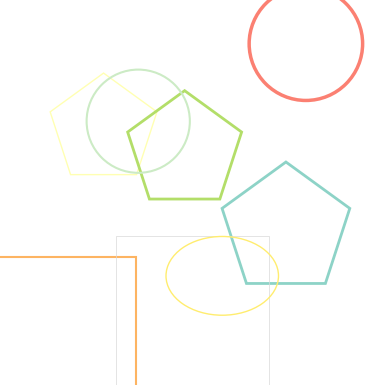[{"shape": "pentagon", "thickness": 2, "radius": 0.87, "center": [0.743, 0.405]}, {"shape": "pentagon", "thickness": 1, "radius": 0.73, "center": [0.269, 0.664]}, {"shape": "circle", "thickness": 2.5, "radius": 0.74, "center": [0.795, 0.886]}, {"shape": "square", "thickness": 1.5, "radius": 0.92, "center": [0.167, 0.148]}, {"shape": "pentagon", "thickness": 2, "radius": 0.78, "center": [0.48, 0.609]}, {"shape": "square", "thickness": 0.5, "radius": 0.99, "center": [0.501, 0.19]}, {"shape": "circle", "thickness": 1.5, "radius": 0.67, "center": [0.359, 0.685]}, {"shape": "oval", "thickness": 1, "radius": 0.73, "center": [0.577, 0.284]}]